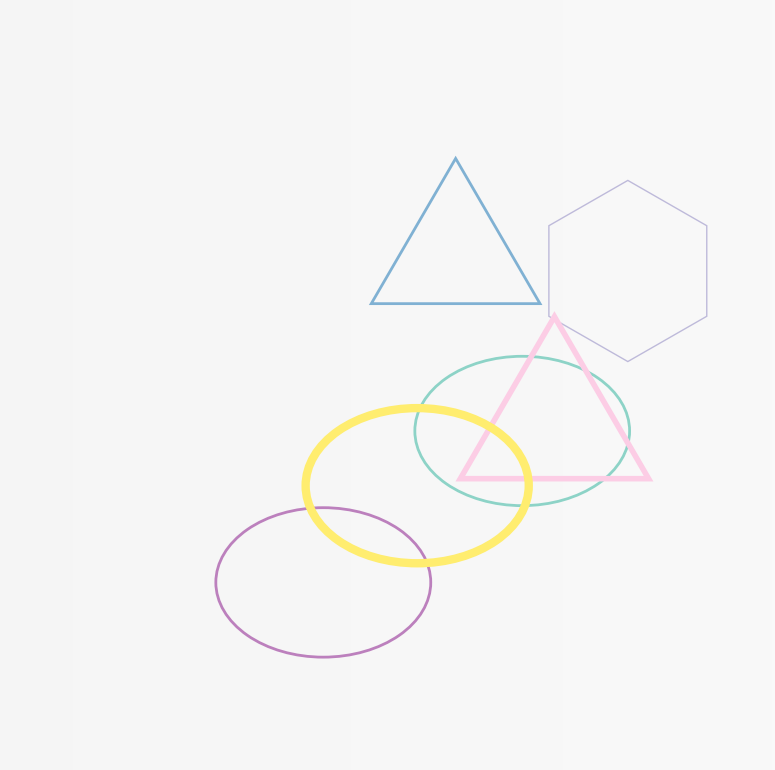[{"shape": "oval", "thickness": 1, "radius": 0.69, "center": [0.674, 0.44]}, {"shape": "hexagon", "thickness": 0.5, "radius": 0.59, "center": [0.81, 0.648]}, {"shape": "triangle", "thickness": 1, "radius": 0.63, "center": [0.588, 0.669]}, {"shape": "triangle", "thickness": 2, "radius": 0.7, "center": [0.715, 0.448]}, {"shape": "oval", "thickness": 1, "radius": 0.69, "center": [0.417, 0.244]}, {"shape": "oval", "thickness": 3, "radius": 0.72, "center": [0.538, 0.369]}]